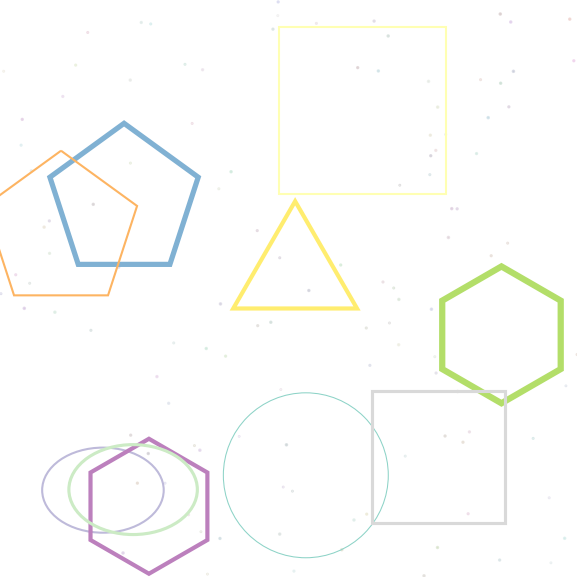[{"shape": "circle", "thickness": 0.5, "radius": 0.71, "center": [0.53, 0.176]}, {"shape": "square", "thickness": 1, "radius": 0.72, "center": [0.628, 0.808]}, {"shape": "oval", "thickness": 1, "radius": 0.53, "center": [0.178, 0.15]}, {"shape": "pentagon", "thickness": 2.5, "radius": 0.68, "center": [0.215, 0.651]}, {"shape": "pentagon", "thickness": 1, "radius": 0.69, "center": [0.106, 0.6]}, {"shape": "hexagon", "thickness": 3, "radius": 0.59, "center": [0.868, 0.419]}, {"shape": "square", "thickness": 1.5, "radius": 0.57, "center": [0.759, 0.208]}, {"shape": "hexagon", "thickness": 2, "radius": 0.58, "center": [0.258, 0.123]}, {"shape": "oval", "thickness": 1.5, "radius": 0.56, "center": [0.231, 0.151]}, {"shape": "triangle", "thickness": 2, "radius": 0.62, "center": [0.511, 0.527]}]